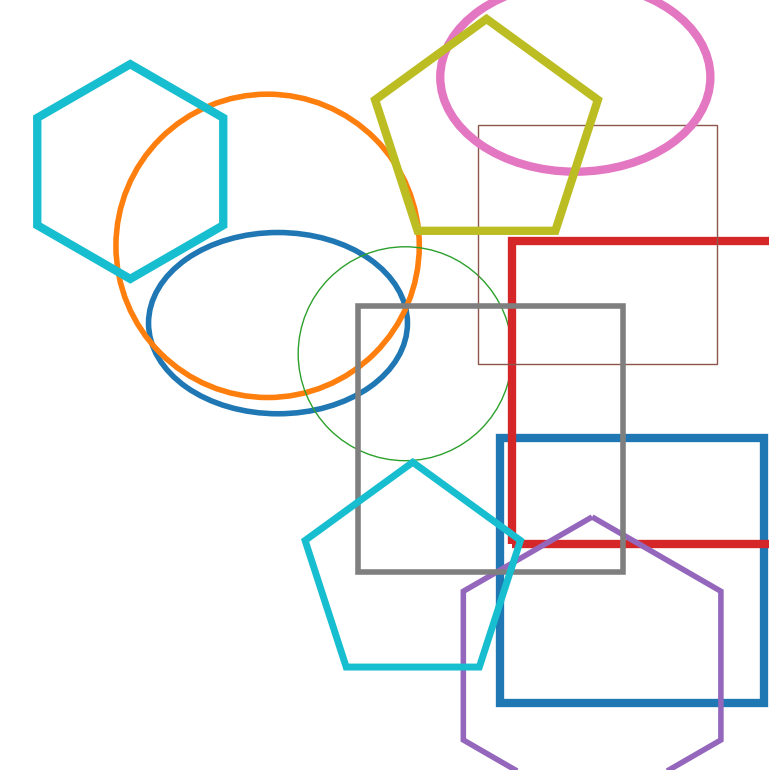[{"shape": "oval", "thickness": 2, "radius": 0.84, "center": [0.361, 0.58]}, {"shape": "square", "thickness": 3, "radius": 0.86, "center": [0.821, 0.259]}, {"shape": "circle", "thickness": 2, "radius": 0.98, "center": [0.348, 0.681]}, {"shape": "circle", "thickness": 0.5, "radius": 0.69, "center": [0.526, 0.541]}, {"shape": "square", "thickness": 3, "radius": 0.98, "center": [0.862, 0.49]}, {"shape": "hexagon", "thickness": 2, "radius": 0.97, "center": [0.769, 0.136]}, {"shape": "square", "thickness": 0.5, "radius": 0.78, "center": [0.776, 0.682]}, {"shape": "oval", "thickness": 3, "radius": 0.88, "center": [0.747, 0.9]}, {"shape": "square", "thickness": 2, "radius": 0.86, "center": [0.637, 0.43]}, {"shape": "pentagon", "thickness": 3, "radius": 0.76, "center": [0.632, 0.823]}, {"shape": "hexagon", "thickness": 3, "radius": 0.7, "center": [0.169, 0.777]}, {"shape": "pentagon", "thickness": 2.5, "radius": 0.74, "center": [0.536, 0.253]}]